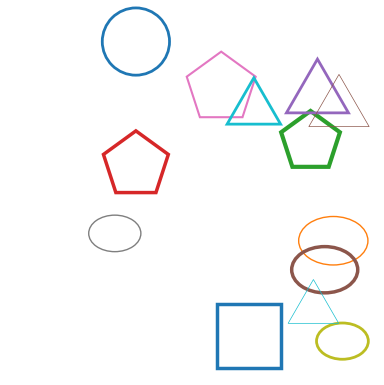[{"shape": "square", "thickness": 2.5, "radius": 0.42, "center": [0.646, 0.126]}, {"shape": "circle", "thickness": 2, "radius": 0.44, "center": [0.353, 0.892]}, {"shape": "oval", "thickness": 1, "radius": 0.45, "center": [0.866, 0.375]}, {"shape": "pentagon", "thickness": 3, "radius": 0.4, "center": [0.807, 0.632]}, {"shape": "pentagon", "thickness": 2.5, "radius": 0.44, "center": [0.353, 0.571]}, {"shape": "triangle", "thickness": 2, "radius": 0.47, "center": [0.825, 0.753]}, {"shape": "oval", "thickness": 2.5, "radius": 0.43, "center": [0.843, 0.299]}, {"shape": "triangle", "thickness": 0.5, "radius": 0.45, "center": [0.88, 0.716]}, {"shape": "pentagon", "thickness": 1.5, "radius": 0.47, "center": [0.575, 0.772]}, {"shape": "oval", "thickness": 1, "radius": 0.34, "center": [0.298, 0.394]}, {"shape": "oval", "thickness": 2, "radius": 0.34, "center": [0.889, 0.114]}, {"shape": "triangle", "thickness": 0.5, "radius": 0.38, "center": [0.814, 0.198]}, {"shape": "triangle", "thickness": 2, "radius": 0.4, "center": [0.659, 0.718]}]